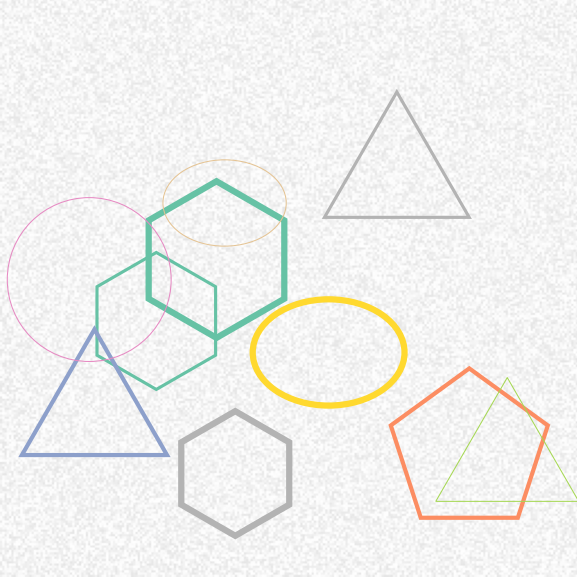[{"shape": "hexagon", "thickness": 3, "radius": 0.68, "center": [0.375, 0.55]}, {"shape": "hexagon", "thickness": 1.5, "radius": 0.59, "center": [0.271, 0.443]}, {"shape": "pentagon", "thickness": 2, "radius": 0.71, "center": [0.813, 0.218]}, {"shape": "triangle", "thickness": 2, "radius": 0.73, "center": [0.164, 0.284]}, {"shape": "circle", "thickness": 0.5, "radius": 0.71, "center": [0.154, 0.515]}, {"shape": "triangle", "thickness": 0.5, "radius": 0.71, "center": [0.878, 0.202]}, {"shape": "oval", "thickness": 3, "radius": 0.66, "center": [0.569, 0.389]}, {"shape": "oval", "thickness": 0.5, "radius": 0.53, "center": [0.389, 0.648]}, {"shape": "hexagon", "thickness": 3, "radius": 0.54, "center": [0.407, 0.179]}, {"shape": "triangle", "thickness": 1.5, "radius": 0.72, "center": [0.687, 0.695]}]